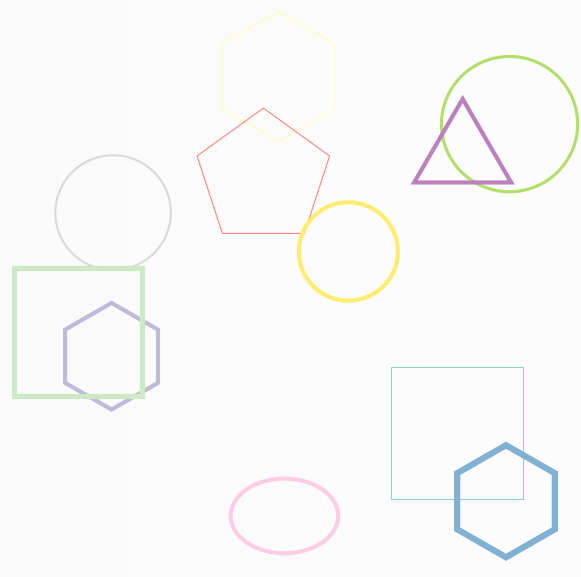[{"shape": "square", "thickness": 0.5, "radius": 0.57, "center": [0.786, 0.25]}, {"shape": "hexagon", "thickness": 0.5, "radius": 0.56, "center": [0.479, 0.867]}, {"shape": "hexagon", "thickness": 2, "radius": 0.46, "center": [0.192, 0.382]}, {"shape": "pentagon", "thickness": 0.5, "radius": 0.6, "center": [0.453, 0.692]}, {"shape": "hexagon", "thickness": 3, "radius": 0.49, "center": [0.871, 0.131]}, {"shape": "circle", "thickness": 1.5, "radius": 0.59, "center": [0.877, 0.784]}, {"shape": "oval", "thickness": 2, "radius": 0.46, "center": [0.489, 0.106]}, {"shape": "circle", "thickness": 1, "radius": 0.5, "center": [0.195, 0.631]}, {"shape": "triangle", "thickness": 2, "radius": 0.48, "center": [0.796, 0.731]}, {"shape": "square", "thickness": 2.5, "radius": 0.55, "center": [0.134, 0.425]}, {"shape": "circle", "thickness": 2, "radius": 0.43, "center": [0.599, 0.564]}]